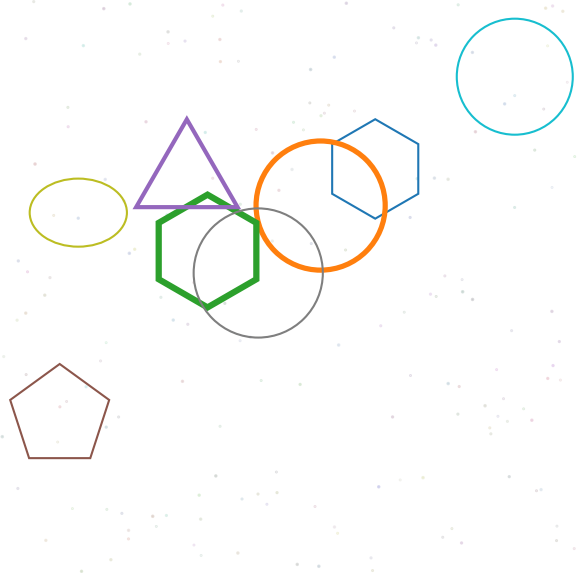[{"shape": "hexagon", "thickness": 1, "radius": 0.43, "center": [0.65, 0.707]}, {"shape": "circle", "thickness": 2.5, "radius": 0.56, "center": [0.555, 0.643]}, {"shape": "hexagon", "thickness": 3, "radius": 0.49, "center": [0.359, 0.564]}, {"shape": "triangle", "thickness": 2, "radius": 0.51, "center": [0.324, 0.691]}, {"shape": "pentagon", "thickness": 1, "radius": 0.45, "center": [0.103, 0.279]}, {"shape": "circle", "thickness": 1, "radius": 0.56, "center": [0.447, 0.526]}, {"shape": "oval", "thickness": 1, "radius": 0.42, "center": [0.136, 0.631]}, {"shape": "circle", "thickness": 1, "radius": 0.5, "center": [0.891, 0.866]}]